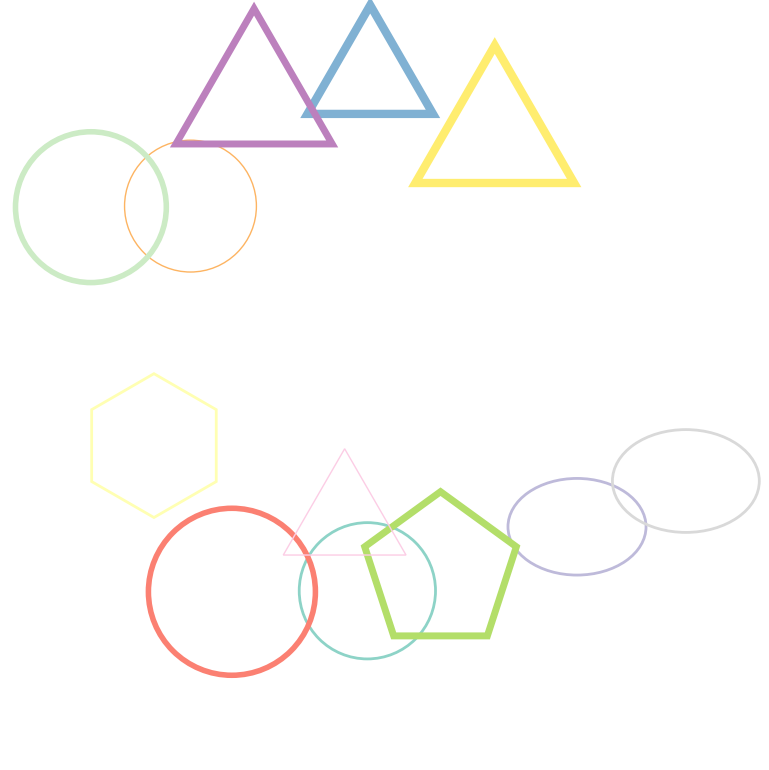[{"shape": "circle", "thickness": 1, "radius": 0.44, "center": [0.477, 0.233]}, {"shape": "hexagon", "thickness": 1, "radius": 0.47, "center": [0.2, 0.421]}, {"shape": "oval", "thickness": 1, "radius": 0.45, "center": [0.749, 0.316]}, {"shape": "circle", "thickness": 2, "radius": 0.54, "center": [0.301, 0.231]}, {"shape": "triangle", "thickness": 3, "radius": 0.47, "center": [0.481, 0.899]}, {"shape": "circle", "thickness": 0.5, "radius": 0.43, "center": [0.247, 0.732]}, {"shape": "pentagon", "thickness": 2.5, "radius": 0.52, "center": [0.572, 0.258]}, {"shape": "triangle", "thickness": 0.5, "radius": 0.46, "center": [0.448, 0.325]}, {"shape": "oval", "thickness": 1, "radius": 0.48, "center": [0.891, 0.375]}, {"shape": "triangle", "thickness": 2.5, "radius": 0.59, "center": [0.33, 0.872]}, {"shape": "circle", "thickness": 2, "radius": 0.49, "center": [0.118, 0.731]}, {"shape": "triangle", "thickness": 3, "radius": 0.6, "center": [0.643, 0.822]}]